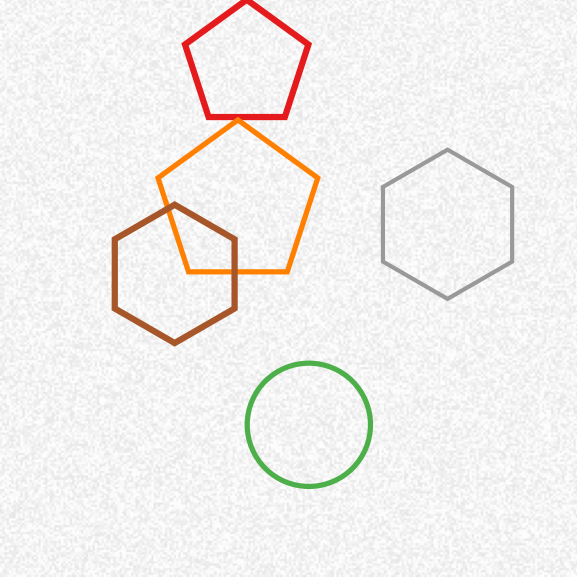[{"shape": "pentagon", "thickness": 3, "radius": 0.56, "center": [0.427, 0.887]}, {"shape": "circle", "thickness": 2.5, "radius": 0.53, "center": [0.535, 0.264]}, {"shape": "pentagon", "thickness": 2.5, "radius": 0.73, "center": [0.412, 0.646]}, {"shape": "hexagon", "thickness": 3, "radius": 0.6, "center": [0.302, 0.525]}, {"shape": "hexagon", "thickness": 2, "radius": 0.65, "center": [0.775, 0.611]}]